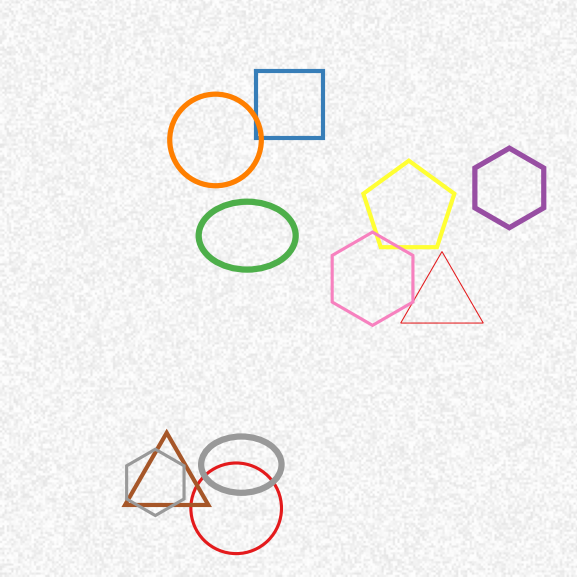[{"shape": "circle", "thickness": 1.5, "radius": 0.39, "center": [0.409, 0.119]}, {"shape": "triangle", "thickness": 0.5, "radius": 0.41, "center": [0.765, 0.481]}, {"shape": "square", "thickness": 2, "radius": 0.29, "center": [0.501, 0.818]}, {"shape": "oval", "thickness": 3, "radius": 0.42, "center": [0.428, 0.591]}, {"shape": "hexagon", "thickness": 2.5, "radius": 0.34, "center": [0.882, 0.674]}, {"shape": "circle", "thickness": 2.5, "radius": 0.4, "center": [0.373, 0.757]}, {"shape": "pentagon", "thickness": 2, "radius": 0.41, "center": [0.708, 0.638]}, {"shape": "triangle", "thickness": 2, "radius": 0.42, "center": [0.289, 0.166]}, {"shape": "hexagon", "thickness": 1.5, "radius": 0.4, "center": [0.645, 0.516]}, {"shape": "oval", "thickness": 3, "radius": 0.35, "center": [0.418, 0.195]}, {"shape": "hexagon", "thickness": 1.5, "radius": 0.29, "center": [0.269, 0.164]}]